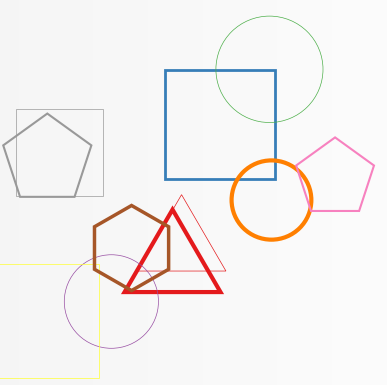[{"shape": "triangle", "thickness": 3, "radius": 0.71, "center": [0.445, 0.313]}, {"shape": "triangle", "thickness": 0.5, "radius": 0.66, "center": [0.469, 0.362]}, {"shape": "square", "thickness": 2, "radius": 0.71, "center": [0.567, 0.676]}, {"shape": "circle", "thickness": 0.5, "radius": 0.69, "center": [0.695, 0.82]}, {"shape": "circle", "thickness": 0.5, "radius": 0.61, "center": [0.287, 0.217]}, {"shape": "circle", "thickness": 3, "radius": 0.51, "center": [0.701, 0.48]}, {"shape": "square", "thickness": 0.5, "radius": 0.74, "center": [0.107, 0.167]}, {"shape": "hexagon", "thickness": 2.5, "radius": 0.55, "center": [0.34, 0.356]}, {"shape": "pentagon", "thickness": 1.5, "radius": 0.53, "center": [0.865, 0.537]}, {"shape": "pentagon", "thickness": 1.5, "radius": 0.6, "center": [0.122, 0.585]}, {"shape": "square", "thickness": 0.5, "radius": 0.57, "center": [0.154, 0.604]}]